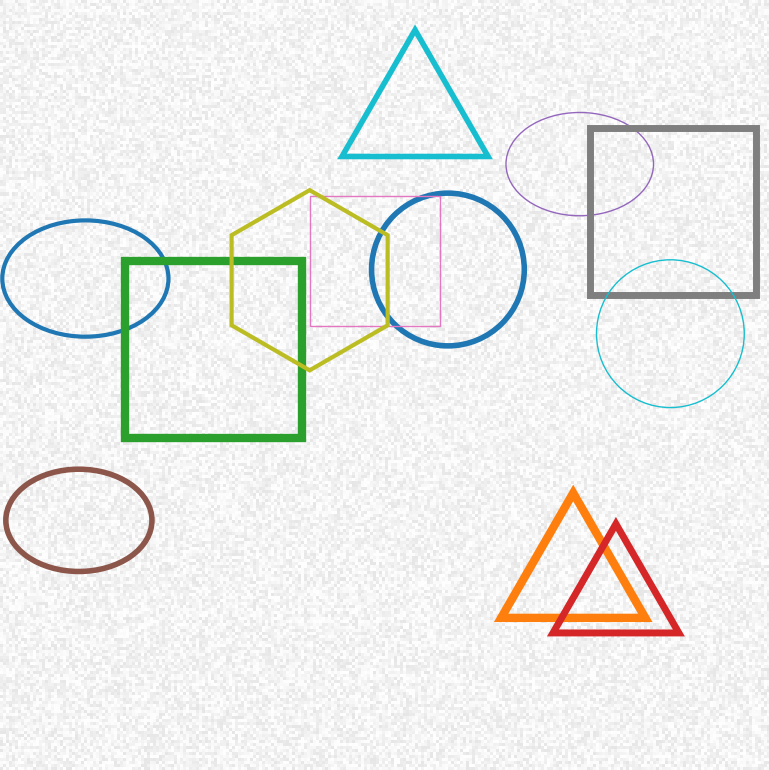[{"shape": "oval", "thickness": 1.5, "radius": 0.54, "center": [0.111, 0.638]}, {"shape": "circle", "thickness": 2, "radius": 0.5, "center": [0.582, 0.65]}, {"shape": "triangle", "thickness": 3, "radius": 0.54, "center": [0.744, 0.252]}, {"shape": "square", "thickness": 3, "radius": 0.58, "center": [0.277, 0.546]}, {"shape": "triangle", "thickness": 2.5, "radius": 0.47, "center": [0.8, 0.225]}, {"shape": "oval", "thickness": 0.5, "radius": 0.48, "center": [0.753, 0.787]}, {"shape": "oval", "thickness": 2, "radius": 0.47, "center": [0.102, 0.324]}, {"shape": "square", "thickness": 0.5, "radius": 0.42, "center": [0.487, 0.661]}, {"shape": "square", "thickness": 2.5, "radius": 0.54, "center": [0.874, 0.726]}, {"shape": "hexagon", "thickness": 1.5, "radius": 0.59, "center": [0.402, 0.636]}, {"shape": "triangle", "thickness": 2, "radius": 0.55, "center": [0.539, 0.852]}, {"shape": "circle", "thickness": 0.5, "radius": 0.48, "center": [0.871, 0.567]}]